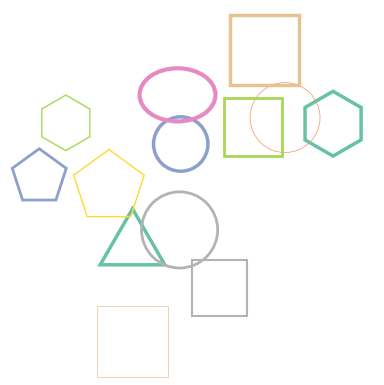[{"shape": "triangle", "thickness": 2.5, "radius": 0.48, "center": [0.344, 0.361]}, {"shape": "hexagon", "thickness": 2.5, "radius": 0.42, "center": [0.865, 0.679]}, {"shape": "circle", "thickness": 0.5, "radius": 0.45, "center": [0.74, 0.695]}, {"shape": "circle", "thickness": 2.5, "radius": 0.35, "center": [0.469, 0.626]}, {"shape": "pentagon", "thickness": 2, "radius": 0.37, "center": [0.102, 0.54]}, {"shape": "oval", "thickness": 3, "radius": 0.49, "center": [0.461, 0.754]}, {"shape": "hexagon", "thickness": 1, "radius": 0.36, "center": [0.171, 0.681]}, {"shape": "square", "thickness": 2, "radius": 0.38, "center": [0.657, 0.67]}, {"shape": "pentagon", "thickness": 1, "radius": 0.48, "center": [0.283, 0.515]}, {"shape": "square", "thickness": 2.5, "radius": 0.45, "center": [0.687, 0.871]}, {"shape": "square", "thickness": 0.5, "radius": 0.46, "center": [0.343, 0.113]}, {"shape": "circle", "thickness": 2, "radius": 0.49, "center": [0.466, 0.403]}, {"shape": "square", "thickness": 1.5, "radius": 0.36, "center": [0.571, 0.252]}]